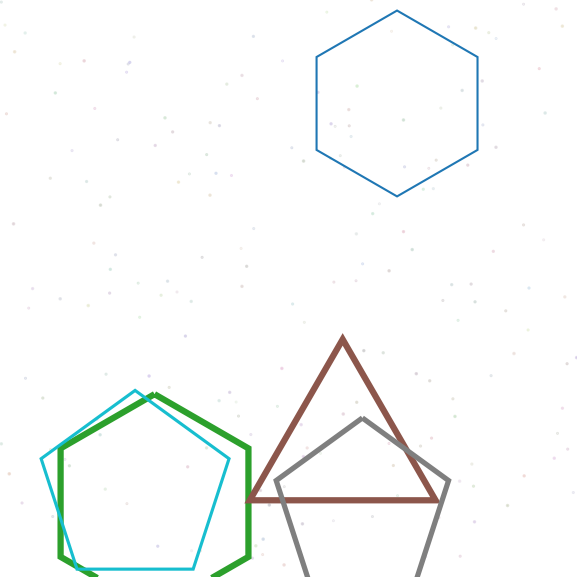[{"shape": "hexagon", "thickness": 1, "radius": 0.8, "center": [0.688, 0.82]}, {"shape": "hexagon", "thickness": 3, "radius": 0.94, "center": [0.268, 0.129]}, {"shape": "triangle", "thickness": 3, "radius": 0.93, "center": [0.593, 0.226]}, {"shape": "pentagon", "thickness": 2.5, "radius": 0.78, "center": [0.627, 0.119]}, {"shape": "pentagon", "thickness": 1.5, "radius": 0.86, "center": [0.234, 0.152]}]